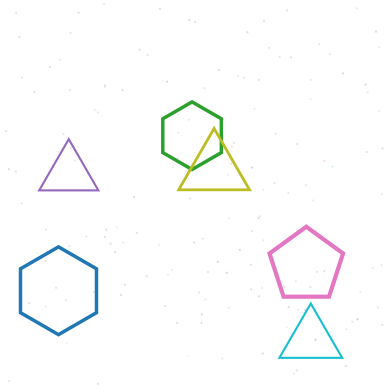[{"shape": "hexagon", "thickness": 2.5, "radius": 0.57, "center": [0.152, 0.245]}, {"shape": "hexagon", "thickness": 2.5, "radius": 0.44, "center": [0.499, 0.648]}, {"shape": "triangle", "thickness": 1.5, "radius": 0.44, "center": [0.179, 0.55]}, {"shape": "pentagon", "thickness": 3, "radius": 0.5, "center": [0.796, 0.311]}, {"shape": "triangle", "thickness": 2, "radius": 0.53, "center": [0.556, 0.56]}, {"shape": "triangle", "thickness": 1.5, "radius": 0.47, "center": [0.807, 0.118]}]